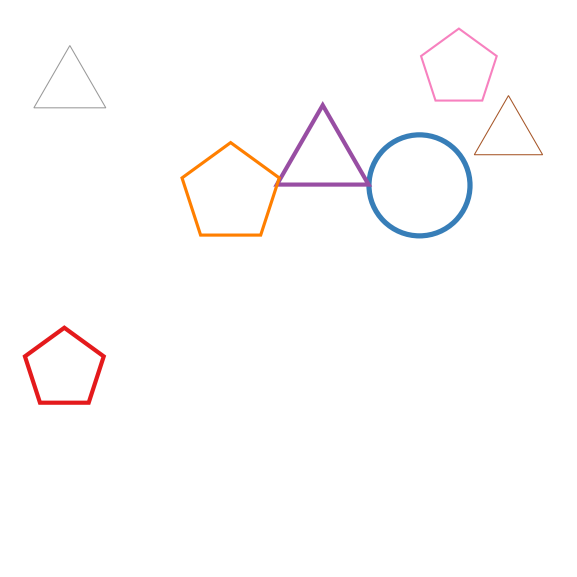[{"shape": "pentagon", "thickness": 2, "radius": 0.36, "center": [0.111, 0.36]}, {"shape": "circle", "thickness": 2.5, "radius": 0.44, "center": [0.726, 0.678]}, {"shape": "triangle", "thickness": 2, "radius": 0.46, "center": [0.559, 0.725]}, {"shape": "pentagon", "thickness": 1.5, "radius": 0.44, "center": [0.399, 0.664]}, {"shape": "triangle", "thickness": 0.5, "radius": 0.34, "center": [0.88, 0.765]}, {"shape": "pentagon", "thickness": 1, "radius": 0.34, "center": [0.795, 0.881]}, {"shape": "triangle", "thickness": 0.5, "radius": 0.36, "center": [0.121, 0.848]}]